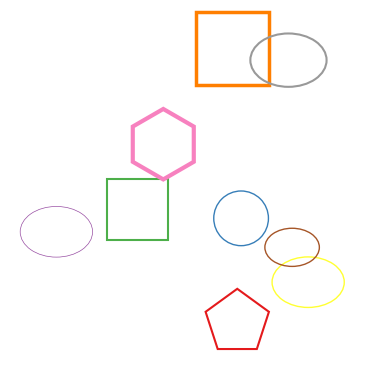[{"shape": "pentagon", "thickness": 1.5, "radius": 0.43, "center": [0.616, 0.163]}, {"shape": "circle", "thickness": 1, "radius": 0.36, "center": [0.626, 0.433]}, {"shape": "square", "thickness": 1.5, "radius": 0.4, "center": [0.357, 0.457]}, {"shape": "oval", "thickness": 0.5, "radius": 0.47, "center": [0.146, 0.398]}, {"shape": "square", "thickness": 2.5, "radius": 0.48, "center": [0.604, 0.874]}, {"shape": "oval", "thickness": 1, "radius": 0.47, "center": [0.8, 0.267]}, {"shape": "oval", "thickness": 1, "radius": 0.35, "center": [0.759, 0.358]}, {"shape": "hexagon", "thickness": 3, "radius": 0.46, "center": [0.424, 0.625]}, {"shape": "oval", "thickness": 1.5, "radius": 0.49, "center": [0.749, 0.844]}]